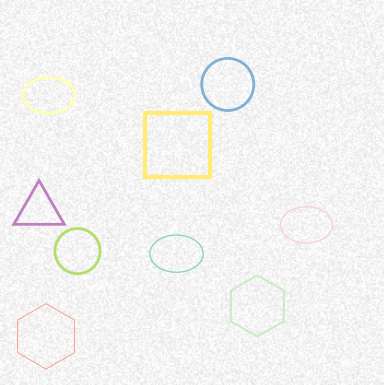[{"shape": "oval", "thickness": 1, "radius": 0.35, "center": [0.459, 0.341]}, {"shape": "oval", "thickness": 2, "radius": 0.33, "center": [0.127, 0.752]}, {"shape": "hexagon", "thickness": 0.5, "radius": 0.43, "center": [0.12, 0.126]}, {"shape": "circle", "thickness": 2, "radius": 0.34, "center": [0.592, 0.781]}, {"shape": "circle", "thickness": 2, "radius": 0.29, "center": [0.201, 0.348]}, {"shape": "oval", "thickness": 1, "radius": 0.34, "center": [0.796, 0.416]}, {"shape": "triangle", "thickness": 2, "radius": 0.38, "center": [0.101, 0.455]}, {"shape": "hexagon", "thickness": 1.5, "radius": 0.4, "center": [0.668, 0.205]}, {"shape": "square", "thickness": 3, "radius": 0.42, "center": [0.461, 0.623]}]